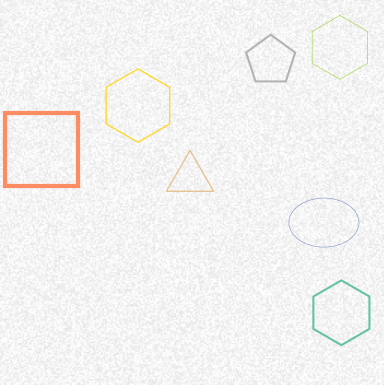[{"shape": "hexagon", "thickness": 1.5, "radius": 0.42, "center": [0.887, 0.188]}, {"shape": "square", "thickness": 3, "radius": 0.47, "center": [0.108, 0.612]}, {"shape": "oval", "thickness": 0.5, "radius": 0.46, "center": [0.841, 0.422]}, {"shape": "hexagon", "thickness": 0.5, "radius": 0.42, "center": [0.883, 0.877]}, {"shape": "hexagon", "thickness": 1, "radius": 0.48, "center": [0.358, 0.726]}, {"shape": "triangle", "thickness": 1, "radius": 0.35, "center": [0.494, 0.539]}, {"shape": "pentagon", "thickness": 1.5, "radius": 0.34, "center": [0.703, 0.843]}]